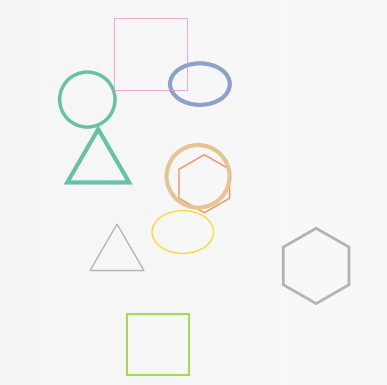[{"shape": "circle", "thickness": 2.5, "radius": 0.36, "center": [0.225, 0.741]}, {"shape": "triangle", "thickness": 3, "radius": 0.46, "center": [0.253, 0.572]}, {"shape": "hexagon", "thickness": 1, "radius": 0.38, "center": [0.527, 0.523]}, {"shape": "oval", "thickness": 3, "radius": 0.39, "center": [0.516, 0.782]}, {"shape": "square", "thickness": 0.5, "radius": 0.47, "center": [0.389, 0.859]}, {"shape": "square", "thickness": 1.5, "radius": 0.4, "center": [0.407, 0.105]}, {"shape": "oval", "thickness": 1, "radius": 0.4, "center": [0.472, 0.397]}, {"shape": "circle", "thickness": 3, "radius": 0.41, "center": [0.511, 0.542]}, {"shape": "triangle", "thickness": 1, "radius": 0.4, "center": [0.302, 0.337]}, {"shape": "hexagon", "thickness": 2, "radius": 0.49, "center": [0.816, 0.309]}]